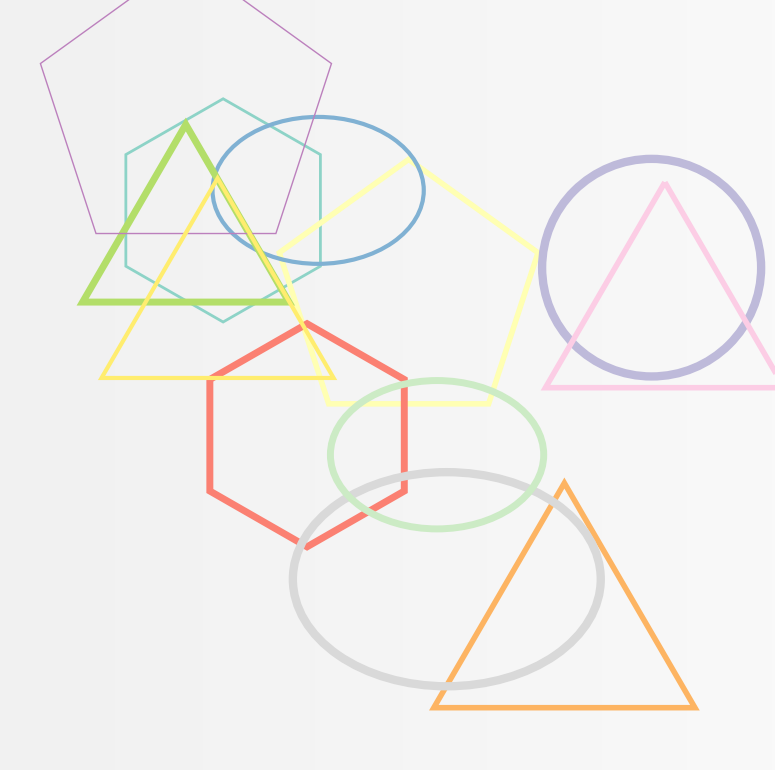[{"shape": "hexagon", "thickness": 1, "radius": 0.72, "center": [0.288, 0.727]}, {"shape": "pentagon", "thickness": 2, "radius": 0.88, "center": [0.527, 0.618]}, {"shape": "circle", "thickness": 3, "radius": 0.71, "center": [0.841, 0.652]}, {"shape": "hexagon", "thickness": 2.5, "radius": 0.72, "center": [0.396, 0.435]}, {"shape": "oval", "thickness": 1.5, "radius": 0.68, "center": [0.411, 0.753]}, {"shape": "triangle", "thickness": 2, "radius": 0.97, "center": [0.728, 0.178]}, {"shape": "triangle", "thickness": 2.5, "radius": 0.77, "center": [0.24, 0.685]}, {"shape": "triangle", "thickness": 2, "radius": 0.89, "center": [0.858, 0.585]}, {"shape": "oval", "thickness": 3, "radius": 0.99, "center": [0.577, 0.248]}, {"shape": "pentagon", "thickness": 0.5, "radius": 0.99, "center": [0.24, 0.856]}, {"shape": "oval", "thickness": 2.5, "radius": 0.69, "center": [0.564, 0.409]}, {"shape": "triangle", "thickness": 1.5, "radius": 0.86, "center": [0.281, 0.596]}]